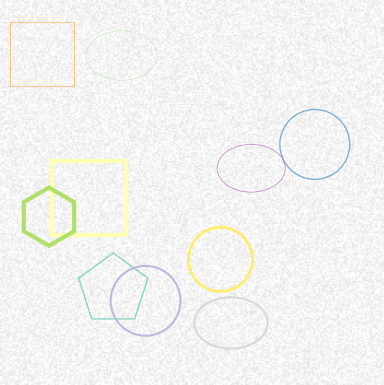[{"shape": "pentagon", "thickness": 1, "radius": 0.47, "center": [0.294, 0.248]}, {"shape": "square", "thickness": 3, "radius": 0.48, "center": [0.23, 0.485]}, {"shape": "circle", "thickness": 1.5, "radius": 0.45, "center": [0.378, 0.219]}, {"shape": "circle", "thickness": 1, "radius": 0.45, "center": [0.818, 0.625]}, {"shape": "square", "thickness": 0.5, "radius": 0.42, "center": [0.109, 0.86]}, {"shape": "hexagon", "thickness": 3, "radius": 0.38, "center": [0.127, 0.437]}, {"shape": "oval", "thickness": 1.5, "radius": 0.48, "center": [0.6, 0.161]}, {"shape": "oval", "thickness": 0.5, "radius": 0.44, "center": [0.652, 0.563]}, {"shape": "oval", "thickness": 0.5, "radius": 0.46, "center": [0.316, 0.856]}, {"shape": "circle", "thickness": 2, "radius": 0.42, "center": [0.573, 0.326]}]